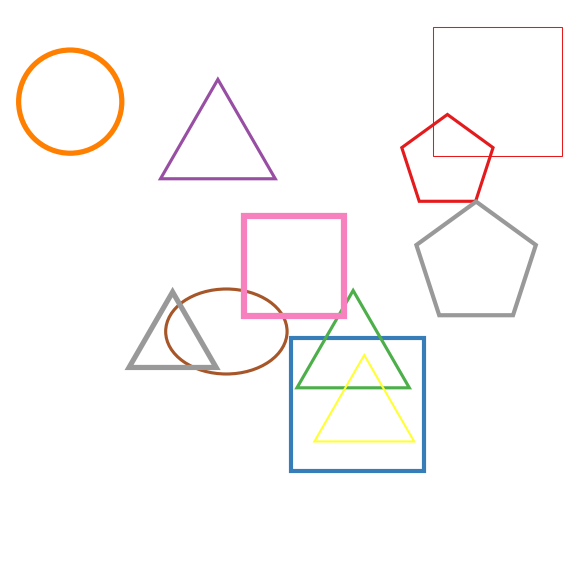[{"shape": "pentagon", "thickness": 1.5, "radius": 0.42, "center": [0.775, 0.718]}, {"shape": "square", "thickness": 0.5, "radius": 0.56, "center": [0.861, 0.841]}, {"shape": "square", "thickness": 2, "radius": 0.58, "center": [0.619, 0.298]}, {"shape": "triangle", "thickness": 1.5, "radius": 0.56, "center": [0.611, 0.384]}, {"shape": "triangle", "thickness": 1.5, "radius": 0.57, "center": [0.377, 0.747]}, {"shape": "circle", "thickness": 2.5, "radius": 0.45, "center": [0.122, 0.823]}, {"shape": "triangle", "thickness": 1, "radius": 0.5, "center": [0.631, 0.285]}, {"shape": "oval", "thickness": 1.5, "radius": 0.53, "center": [0.392, 0.425]}, {"shape": "square", "thickness": 3, "radius": 0.43, "center": [0.508, 0.538]}, {"shape": "pentagon", "thickness": 2, "radius": 0.54, "center": [0.824, 0.541]}, {"shape": "triangle", "thickness": 2.5, "radius": 0.44, "center": [0.299, 0.406]}]